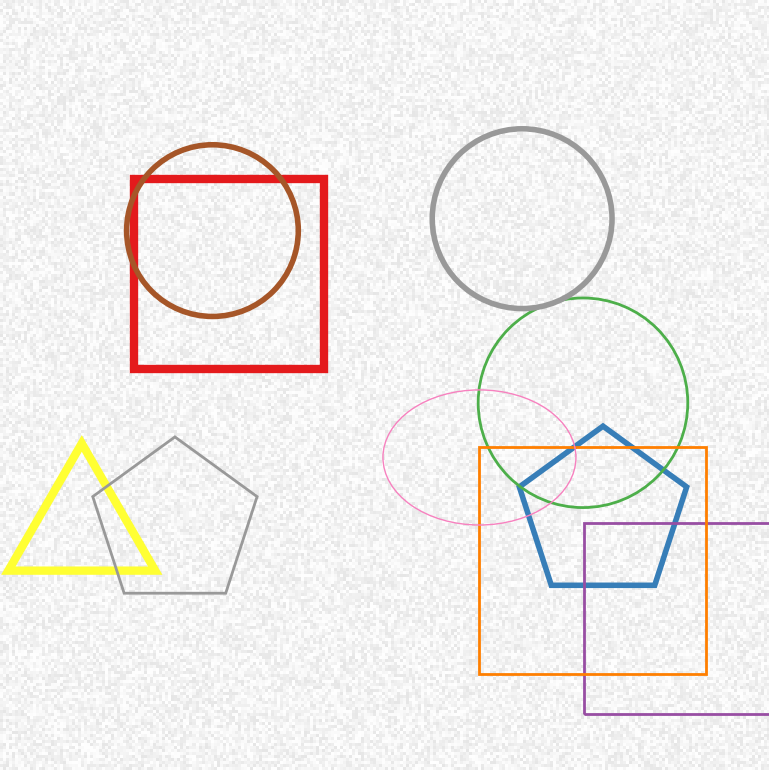[{"shape": "square", "thickness": 3, "radius": 0.62, "center": [0.298, 0.644]}, {"shape": "pentagon", "thickness": 2, "radius": 0.57, "center": [0.783, 0.332]}, {"shape": "circle", "thickness": 1, "radius": 0.68, "center": [0.757, 0.477]}, {"shape": "square", "thickness": 1, "radius": 0.62, "center": [0.883, 0.197]}, {"shape": "square", "thickness": 1, "radius": 0.74, "center": [0.769, 0.273]}, {"shape": "triangle", "thickness": 3, "radius": 0.55, "center": [0.106, 0.314]}, {"shape": "circle", "thickness": 2, "radius": 0.56, "center": [0.276, 0.701]}, {"shape": "oval", "thickness": 0.5, "radius": 0.63, "center": [0.623, 0.406]}, {"shape": "circle", "thickness": 2, "radius": 0.58, "center": [0.678, 0.716]}, {"shape": "pentagon", "thickness": 1, "radius": 0.56, "center": [0.227, 0.32]}]